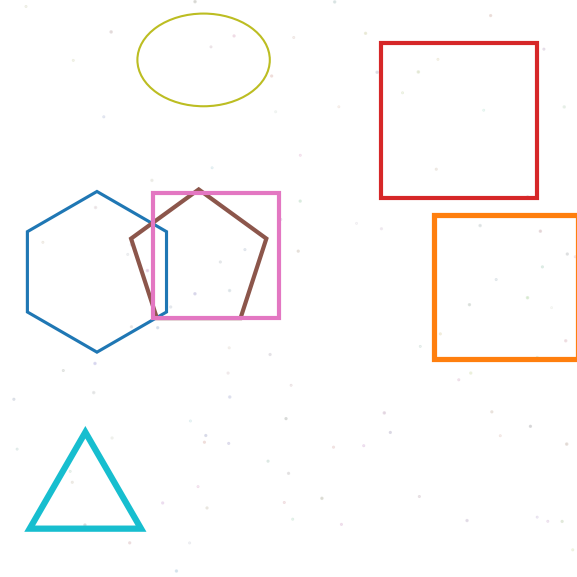[{"shape": "hexagon", "thickness": 1.5, "radius": 0.7, "center": [0.168, 0.528]}, {"shape": "square", "thickness": 2.5, "radius": 0.62, "center": [0.876, 0.502]}, {"shape": "square", "thickness": 2, "radius": 0.67, "center": [0.794, 0.79]}, {"shape": "pentagon", "thickness": 2, "radius": 0.62, "center": [0.344, 0.548]}, {"shape": "square", "thickness": 2, "radius": 0.54, "center": [0.374, 0.557]}, {"shape": "oval", "thickness": 1, "radius": 0.57, "center": [0.353, 0.895]}, {"shape": "triangle", "thickness": 3, "radius": 0.56, "center": [0.148, 0.139]}]